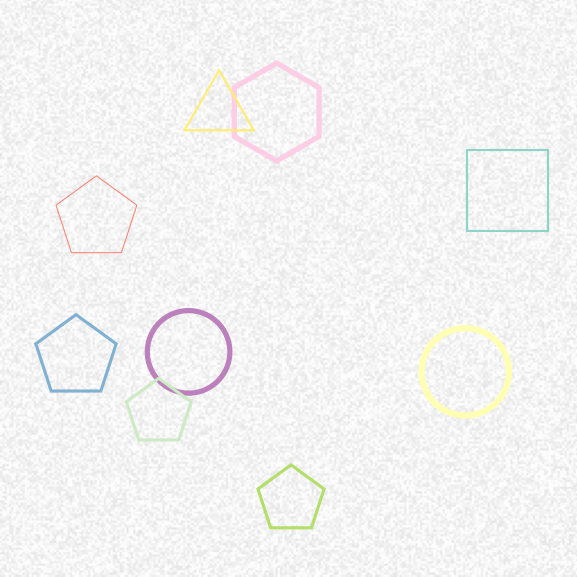[{"shape": "square", "thickness": 1, "radius": 0.35, "center": [0.879, 0.669]}, {"shape": "circle", "thickness": 3, "radius": 0.38, "center": [0.806, 0.355]}, {"shape": "pentagon", "thickness": 0.5, "radius": 0.37, "center": [0.167, 0.621]}, {"shape": "pentagon", "thickness": 1.5, "radius": 0.37, "center": [0.132, 0.381]}, {"shape": "pentagon", "thickness": 1.5, "radius": 0.3, "center": [0.504, 0.134]}, {"shape": "hexagon", "thickness": 2.5, "radius": 0.42, "center": [0.479, 0.805]}, {"shape": "circle", "thickness": 2.5, "radius": 0.36, "center": [0.327, 0.39]}, {"shape": "pentagon", "thickness": 1.5, "radius": 0.29, "center": [0.275, 0.285]}, {"shape": "triangle", "thickness": 1, "radius": 0.35, "center": [0.379, 0.808]}]